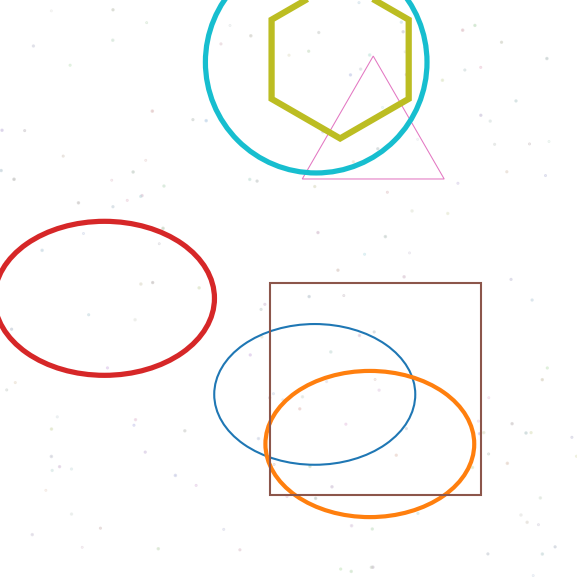[{"shape": "oval", "thickness": 1, "radius": 0.87, "center": [0.545, 0.316]}, {"shape": "oval", "thickness": 2, "radius": 0.9, "center": [0.64, 0.23]}, {"shape": "oval", "thickness": 2.5, "radius": 0.95, "center": [0.181, 0.483]}, {"shape": "square", "thickness": 1, "radius": 0.92, "center": [0.65, 0.325]}, {"shape": "triangle", "thickness": 0.5, "radius": 0.71, "center": [0.646, 0.76]}, {"shape": "hexagon", "thickness": 3, "radius": 0.69, "center": [0.589, 0.896]}, {"shape": "circle", "thickness": 2.5, "radius": 0.96, "center": [0.548, 0.892]}]